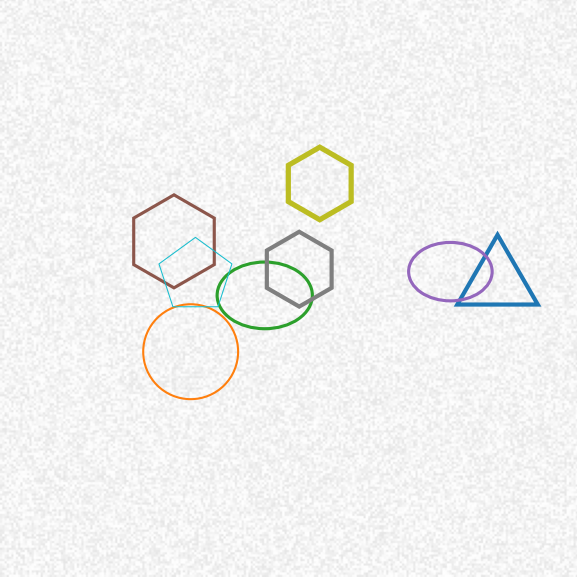[{"shape": "triangle", "thickness": 2, "radius": 0.4, "center": [0.862, 0.512]}, {"shape": "circle", "thickness": 1, "radius": 0.41, "center": [0.33, 0.39]}, {"shape": "oval", "thickness": 1.5, "radius": 0.41, "center": [0.458, 0.488]}, {"shape": "oval", "thickness": 1.5, "radius": 0.36, "center": [0.78, 0.529]}, {"shape": "hexagon", "thickness": 1.5, "radius": 0.4, "center": [0.301, 0.581]}, {"shape": "hexagon", "thickness": 2, "radius": 0.32, "center": [0.518, 0.533]}, {"shape": "hexagon", "thickness": 2.5, "radius": 0.31, "center": [0.554, 0.681]}, {"shape": "pentagon", "thickness": 0.5, "radius": 0.33, "center": [0.338, 0.522]}]